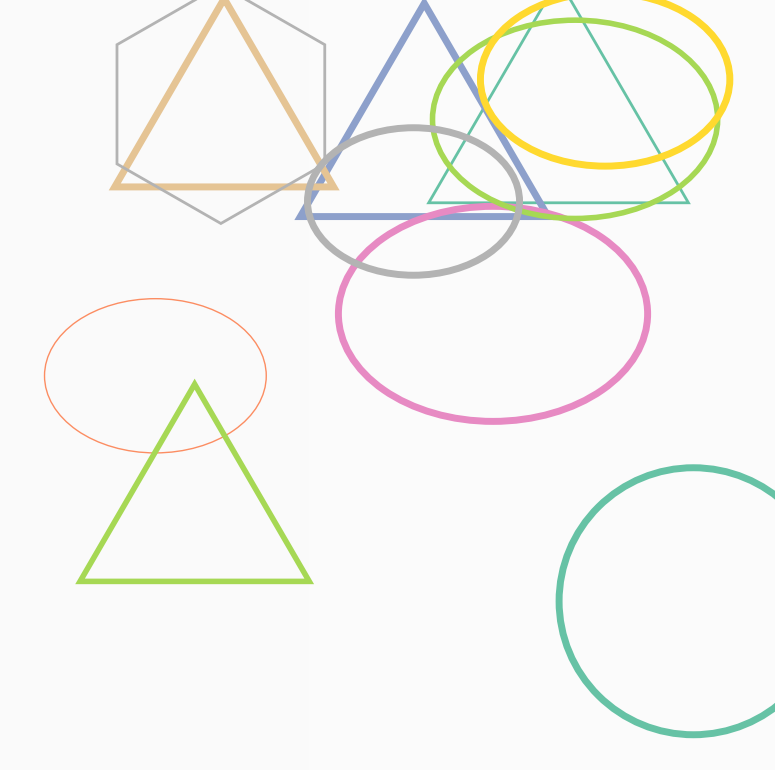[{"shape": "circle", "thickness": 2.5, "radius": 0.87, "center": [0.895, 0.219]}, {"shape": "triangle", "thickness": 1, "radius": 0.97, "center": [0.721, 0.833]}, {"shape": "oval", "thickness": 0.5, "radius": 0.72, "center": [0.2, 0.512]}, {"shape": "triangle", "thickness": 2.5, "radius": 0.92, "center": [0.547, 0.811]}, {"shape": "oval", "thickness": 2.5, "radius": 1.0, "center": [0.636, 0.592]}, {"shape": "triangle", "thickness": 2, "radius": 0.85, "center": [0.251, 0.33]}, {"shape": "oval", "thickness": 2, "radius": 0.92, "center": [0.742, 0.845]}, {"shape": "oval", "thickness": 2.5, "radius": 0.8, "center": [0.781, 0.897]}, {"shape": "triangle", "thickness": 2.5, "radius": 0.82, "center": [0.289, 0.839]}, {"shape": "oval", "thickness": 2.5, "radius": 0.68, "center": [0.534, 0.738]}, {"shape": "hexagon", "thickness": 1, "radius": 0.77, "center": [0.285, 0.865]}]